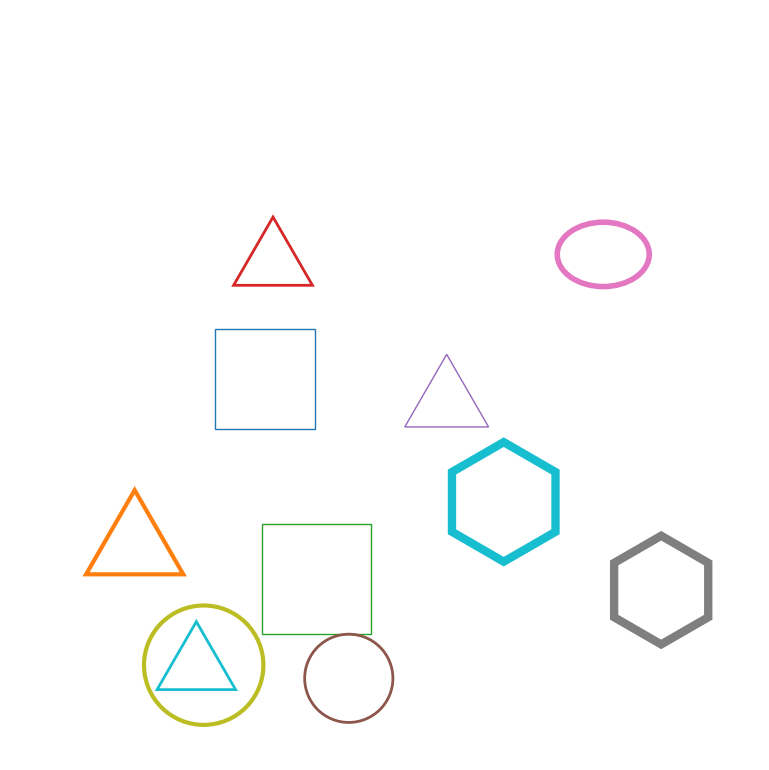[{"shape": "square", "thickness": 0.5, "radius": 0.32, "center": [0.344, 0.507]}, {"shape": "triangle", "thickness": 1.5, "radius": 0.36, "center": [0.175, 0.291]}, {"shape": "square", "thickness": 0.5, "radius": 0.36, "center": [0.411, 0.248]}, {"shape": "triangle", "thickness": 1, "radius": 0.3, "center": [0.355, 0.659]}, {"shape": "triangle", "thickness": 0.5, "radius": 0.31, "center": [0.58, 0.477]}, {"shape": "circle", "thickness": 1, "radius": 0.29, "center": [0.453, 0.119]}, {"shape": "oval", "thickness": 2, "radius": 0.3, "center": [0.783, 0.67]}, {"shape": "hexagon", "thickness": 3, "radius": 0.35, "center": [0.859, 0.234]}, {"shape": "circle", "thickness": 1.5, "radius": 0.39, "center": [0.265, 0.136]}, {"shape": "triangle", "thickness": 1, "radius": 0.29, "center": [0.255, 0.134]}, {"shape": "hexagon", "thickness": 3, "radius": 0.39, "center": [0.654, 0.348]}]